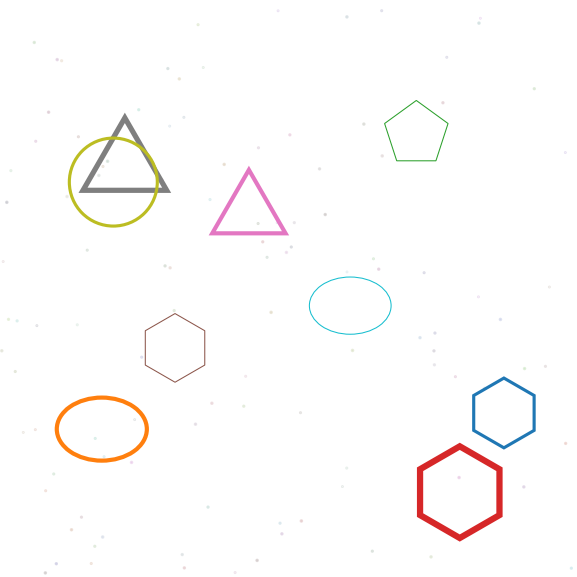[{"shape": "hexagon", "thickness": 1.5, "radius": 0.3, "center": [0.873, 0.284]}, {"shape": "oval", "thickness": 2, "radius": 0.39, "center": [0.176, 0.256]}, {"shape": "pentagon", "thickness": 0.5, "radius": 0.29, "center": [0.721, 0.767]}, {"shape": "hexagon", "thickness": 3, "radius": 0.4, "center": [0.796, 0.147]}, {"shape": "hexagon", "thickness": 0.5, "radius": 0.3, "center": [0.303, 0.397]}, {"shape": "triangle", "thickness": 2, "radius": 0.37, "center": [0.431, 0.632]}, {"shape": "triangle", "thickness": 2.5, "radius": 0.42, "center": [0.216, 0.711]}, {"shape": "circle", "thickness": 1.5, "radius": 0.38, "center": [0.196, 0.684]}, {"shape": "oval", "thickness": 0.5, "radius": 0.35, "center": [0.606, 0.47]}]